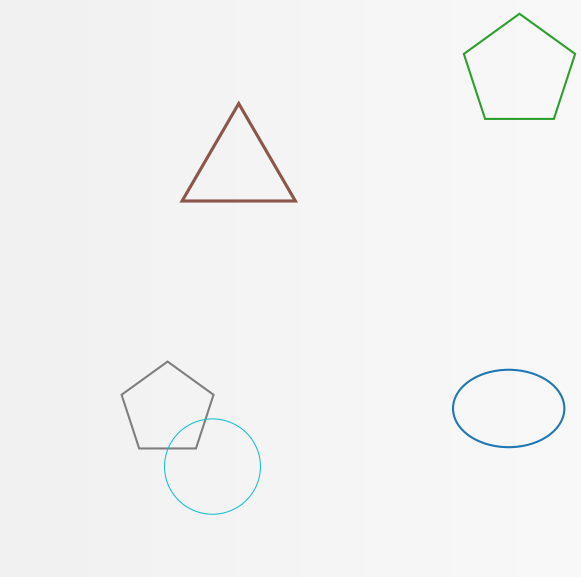[{"shape": "oval", "thickness": 1, "radius": 0.48, "center": [0.875, 0.292]}, {"shape": "pentagon", "thickness": 1, "radius": 0.5, "center": [0.894, 0.875]}, {"shape": "triangle", "thickness": 1.5, "radius": 0.56, "center": [0.411, 0.707]}, {"shape": "pentagon", "thickness": 1, "radius": 0.42, "center": [0.288, 0.29]}, {"shape": "circle", "thickness": 0.5, "radius": 0.41, "center": [0.366, 0.191]}]